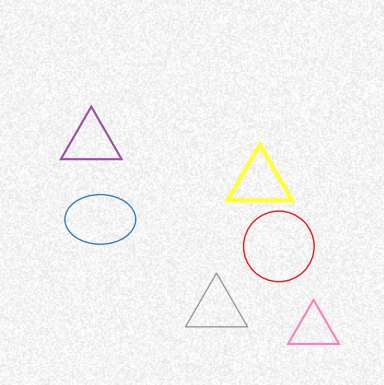[{"shape": "circle", "thickness": 1, "radius": 0.46, "center": [0.724, 0.36]}, {"shape": "oval", "thickness": 1, "radius": 0.46, "center": [0.261, 0.43]}, {"shape": "triangle", "thickness": 1.5, "radius": 0.46, "center": [0.237, 0.632]}, {"shape": "triangle", "thickness": 3, "radius": 0.48, "center": [0.675, 0.528]}, {"shape": "triangle", "thickness": 1.5, "radius": 0.38, "center": [0.814, 0.145]}, {"shape": "triangle", "thickness": 1, "radius": 0.47, "center": [0.562, 0.198]}]